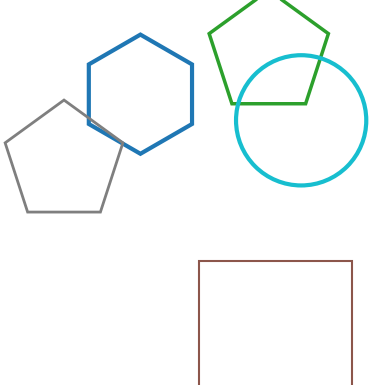[{"shape": "hexagon", "thickness": 3, "radius": 0.77, "center": [0.365, 0.755]}, {"shape": "pentagon", "thickness": 2.5, "radius": 0.81, "center": [0.698, 0.862]}, {"shape": "square", "thickness": 1.5, "radius": 1.0, "center": [0.716, 0.123]}, {"shape": "pentagon", "thickness": 2, "radius": 0.8, "center": [0.166, 0.579]}, {"shape": "circle", "thickness": 3, "radius": 0.85, "center": [0.782, 0.687]}]